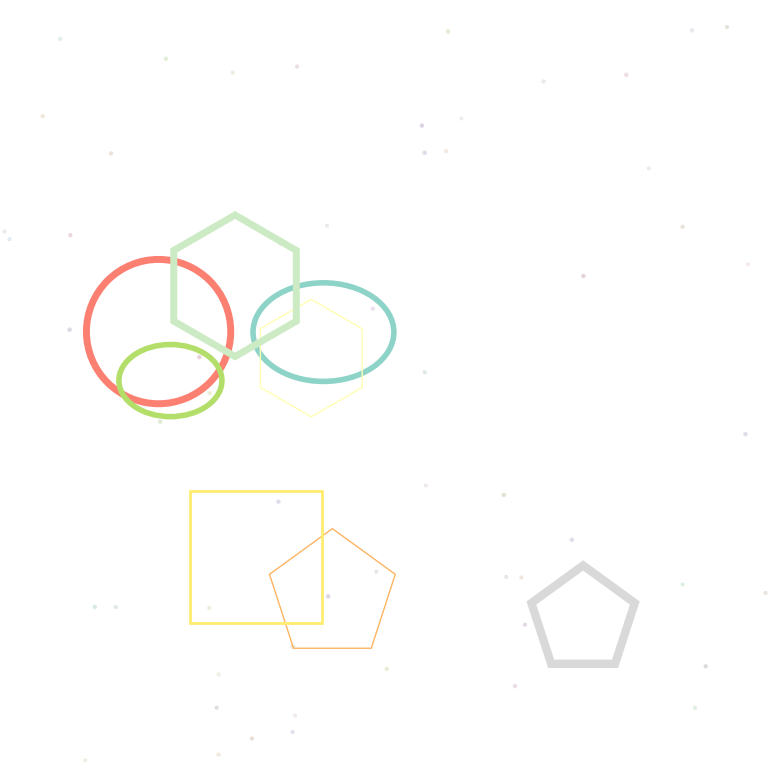[{"shape": "oval", "thickness": 2, "radius": 0.46, "center": [0.42, 0.569]}, {"shape": "hexagon", "thickness": 0.5, "radius": 0.38, "center": [0.404, 0.535]}, {"shape": "circle", "thickness": 2.5, "radius": 0.47, "center": [0.206, 0.569]}, {"shape": "pentagon", "thickness": 0.5, "radius": 0.43, "center": [0.432, 0.228]}, {"shape": "oval", "thickness": 2, "radius": 0.33, "center": [0.221, 0.506]}, {"shape": "pentagon", "thickness": 3, "radius": 0.35, "center": [0.757, 0.195]}, {"shape": "hexagon", "thickness": 2.5, "radius": 0.46, "center": [0.305, 0.629]}, {"shape": "square", "thickness": 1, "radius": 0.43, "center": [0.332, 0.277]}]